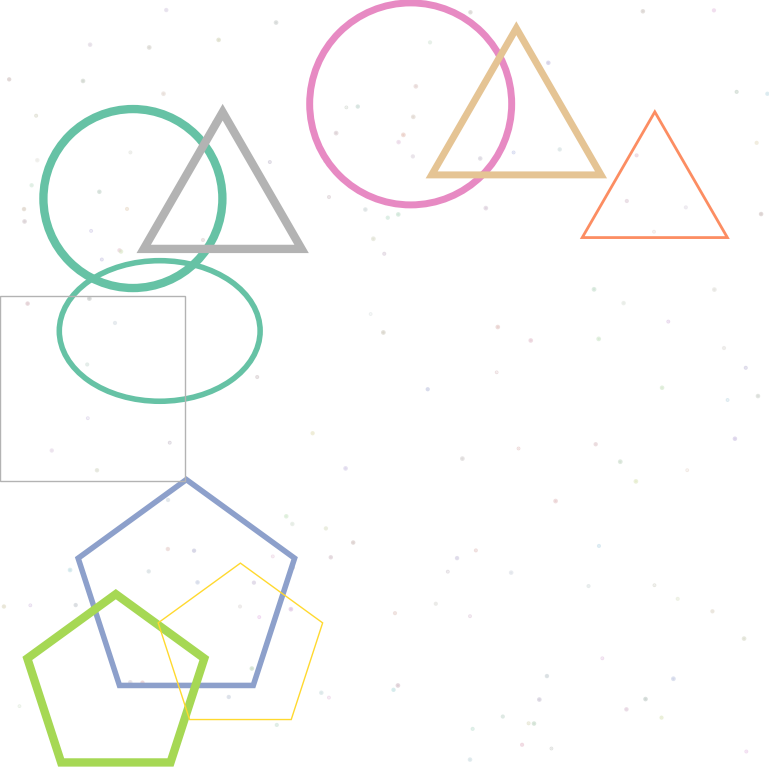[{"shape": "oval", "thickness": 2, "radius": 0.65, "center": [0.207, 0.57]}, {"shape": "circle", "thickness": 3, "radius": 0.58, "center": [0.173, 0.742]}, {"shape": "triangle", "thickness": 1, "radius": 0.54, "center": [0.85, 0.746]}, {"shape": "pentagon", "thickness": 2, "radius": 0.74, "center": [0.242, 0.229]}, {"shape": "circle", "thickness": 2.5, "radius": 0.66, "center": [0.533, 0.865]}, {"shape": "pentagon", "thickness": 3, "radius": 0.6, "center": [0.15, 0.108]}, {"shape": "pentagon", "thickness": 0.5, "radius": 0.56, "center": [0.312, 0.156]}, {"shape": "triangle", "thickness": 2.5, "radius": 0.63, "center": [0.671, 0.836]}, {"shape": "triangle", "thickness": 3, "radius": 0.59, "center": [0.289, 0.736]}, {"shape": "square", "thickness": 0.5, "radius": 0.6, "center": [0.12, 0.495]}]